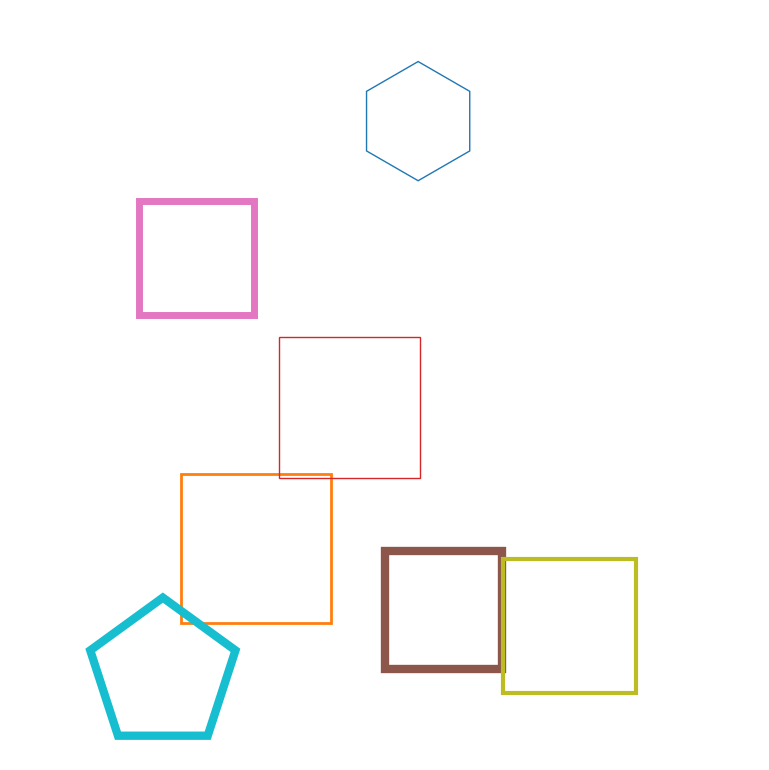[{"shape": "hexagon", "thickness": 0.5, "radius": 0.39, "center": [0.543, 0.843]}, {"shape": "square", "thickness": 1, "radius": 0.48, "center": [0.333, 0.288]}, {"shape": "square", "thickness": 0.5, "radius": 0.46, "center": [0.454, 0.471]}, {"shape": "square", "thickness": 3, "radius": 0.38, "center": [0.576, 0.208]}, {"shape": "square", "thickness": 2.5, "radius": 0.37, "center": [0.255, 0.665]}, {"shape": "square", "thickness": 1.5, "radius": 0.43, "center": [0.739, 0.187]}, {"shape": "pentagon", "thickness": 3, "radius": 0.5, "center": [0.211, 0.125]}]